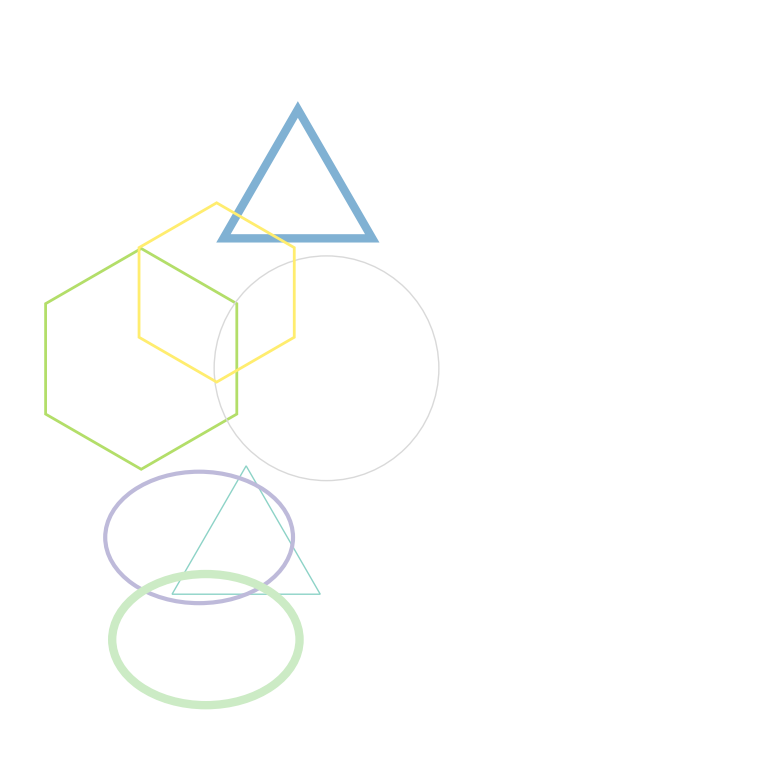[{"shape": "triangle", "thickness": 0.5, "radius": 0.56, "center": [0.32, 0.284]}, {"shape": "oval", "thickness": 1.5, "radius": 0.61, "center": [0.259, 0.302]}, {"shape": "triangle", "thickness": 3, "radius": 0.56, "center": [0.387, 0.746]}, {"shape": "hexagon", "thickness": 1, "radius": 0.72, "center": [0.183, 0.534]}, {"shape": "circle", "thickness": 0.5, "radius": 0.73, "center": [0.424, 0.522]}, {"shape": "oval", "thickness": 3, "radius": 0.61, "center": [0.267, 0.169]}, {"shape": "hexagon", "thickness": 1, "radius": 0.58, "center": [0.281, 0.62]}]